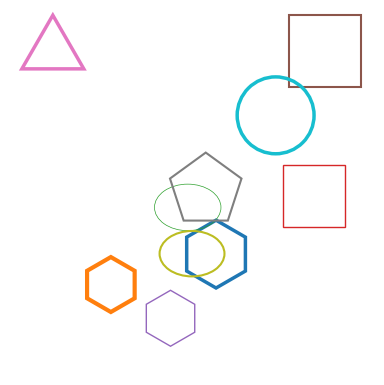[{"shape": "hexagon", "thickness": 2.5, "radius": 0.44, "center": [0.561, 0.34]}, {"shape": "hexagon", "thickness": 3, "radius": 0.36, "center": [0.288, 0.261]}, {"shape": "oval", "thickness": 0.5, "radius": 0.43, "center": [0.488, 0.461]}, {"shape": "square", "thickness": 1, "radius": 0.4, "center": [0.815, 0.49]}, {"shape": "hexagon", "thickness": 1, "radius": 0.36, "center": [0.443, 0.173]}, {"shape": "square", "thickness": 1.5, "radius": 0.47, "center": [0.845, 0.868]}, {"shape": "triangle", "thickness": 2.5, "radius": 0.46, "center": [0.137, 0.868]}, {"shape": "pentagon", "thickness": 1.5, "radius": 0.49, "center": [0.534, 0.506]}, {"shape": "oval", "thickness": 1.5, "radius": 0.42, "center": [0.499, 0.341]}, {"shape": "circle", "thickness": 2.5, "radius": 0.5, "center": [0.716, 0.7]}]